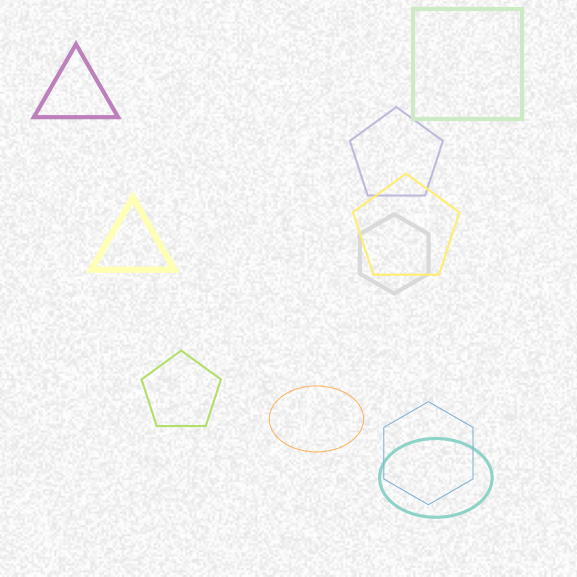[{"shape": "oval", "thickness": 1.5, "radius": 0.49, "center": [0.755, 0.172]}, {"shape": "triangle", "thickness": 3, "radius": 0.42, "center": [0.23, 0.574]}, {"shape": "pentagon", "thickness": 1, "radius": 0.42, "center": [0.686, 0.729]}, {"shape": "hexagon", "thickness": 0.5, "radius": 0.45, "center": [0.742, 0.214]}, {"shape": "oval", "thickness": 0.5, "radius": 0.41, "center": [0.548, 0.274]}, {"shape": "pentagon", "thickness": 1, "radius": 0.36, "center": [0.314, 0.32]}, {"shape": "hexagon", "thickness": 2, "radius": 0.34, "center": [0.683, 0.56]}, {"shape": "triangle", "thickness": 2, "radius": 0.42, "center": [0.132, 0.838]}, {"shape": "square", "thickness": 2, "radius": 0.48, "center": [0.81, 0.888]}, {"shape": "pentagon", "thickness": 1, "radius": 0.48, "center": [0.703, 0.602]}]